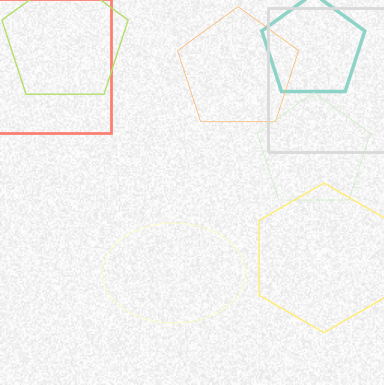[{"shape": "pentagon", "thickness": 2.5, "radius": 0.7, "center": [0.814, 0.876]}, {"shape": "oval", "thickness": 0.5, "radius": 0.93, "center": [0.451, 0.291]}, {"shape": "square", "thickness": 2, "radius": 0.87, "center": [0.114, 0.829]}, {"shape": "pentagon", "thickness": 0.5, "radius": 0.83, "center": [0.618, 0.818]}, {"shape": "pentagon", "thickness": 1, "radius": 0.86, "center": [0.169, 0.895]}, {"shape": "square", "thickness": 2, "radius": 0.94, "center": [0.882, 0.793]}, {"shape": "pentagon", "thickness": 0.5, "radius": 0.77, "center": [0.815, 0.606]}, {"shape": "hexagon", "thickness": 1, "radius": 0.97, "center": [0.841, 0.33]}]